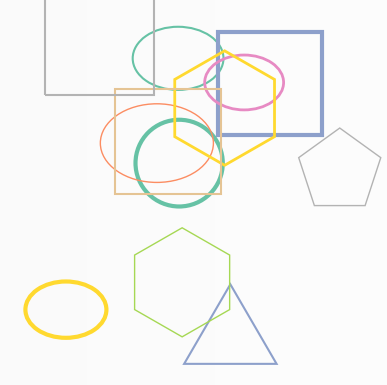[{"shape": "oval", "thickness": 1.5, "radius": 0.59, "center": [0.46, 0.848]}, {"shape": "circle", "thickness": 3, "radius": 0.56, "center": [0.462, 0.576]}, {"shape": "oval", "thickness": 1, "radius": 0.73, "center": [0.405, 0.628]}, {"shape": "square", "thickness": 3, "radius": 0.67, "center": [0.696, 0.784]}, {"shape": "triangle", "thickness": 1.5, "radius": 0.69, "center": [0.594, 0.124]}, {"shape": "oval", "thickness": 2, "radius": 0.51, "center": [0.63, 0.786]}, {"shape": "hexagon", "thickness": 1, "radius": 0.71, "center": [0.47, 0.267]}, {"shape": "oval", "thickness": 3, "radius": 0.52, "center": [0.17, 0.196]}, {"shape": "hexagon", "thickness": 2, "radius": 0.74, "center": [0.58, 0.719]}, {"shape": "square", "thickness": 1.5, "radius": 0.68, "center": [0.434, 0.632]}, {"shape": "square", "thickness": 1.5, "radius": 0.7, "center": [0.256, 0.894]}, {"shape": "pentagon", "thickness": 1, "radius": 0.56, "center": [0.877, 0.556]}]